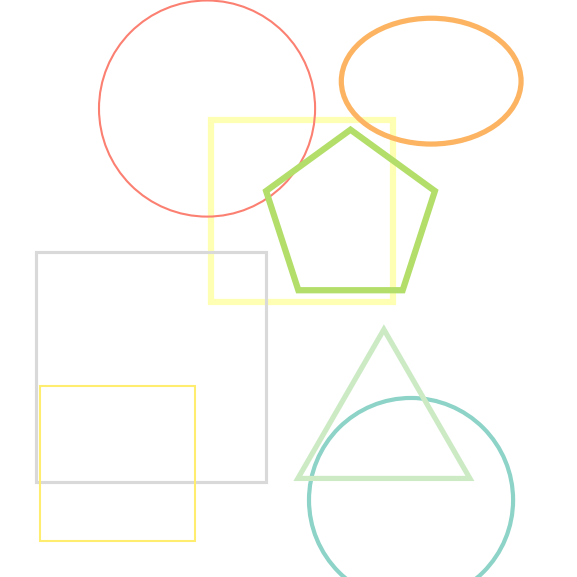[{"shape": "circle", "thickness": 2, "radius": 0.88, "center": [0.712, 0.133]}, {"shape": "square", "thickness": 3, "radius": 0.79, "center": [0.523, 0.634]}, {"shape": "circle", "thickness": 1, "radius": 0.94, "center": [0.359, 0.811]}, {"shape": "oval", "thickness": 2.5, "radius": 0.78, "center": [0.747, 0.859]}, {"shape": "pentagon", "thickness": 3, "radius": 0.77, "center": [0.607, 0.621]}, {"shape": "square", "thickness": 1.5, "radius": 1.0, "center": [0.261, 0.364]}, {"shape": "triangle", "thickness": 2.5, "radius": 0.86, "center": [0.665, 0.257]}, {"shape": "square", "thickness": 1, "radius": 0.67, "center": [0.204, 0.196]}]